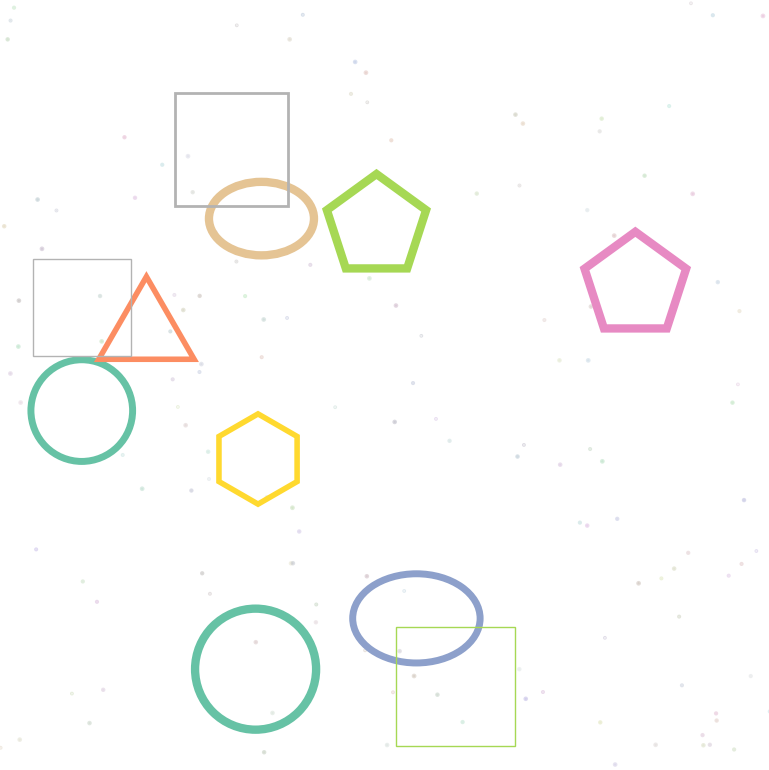[{"shape": "circle", "thickness": 2.5, "radius": 0.33, "center": [0.106, 0.467]}, {"shape": "circle", "thickness": 3, "radius": 0.39, "center": [0.332, 0.131]}, {"shape": "triangle", "thickness": 2, "radius": 0.36, "center": [0.19, 0.569]}, {"shape": "oval", "thickness": 2.5, "radius": 0.41, "center": [0.541, 0.197]}, {"shape": "pentagon", "thickness": 3, "radius": 0.35, "center": [0.825, 0.63]}, {"shape": "pentagon", "thickness": 3, "radius": 0.34, "center": [0.489, 0.706]}, {"shape": "square", "thickness": 0.5, "radius": 0.39, "center": [0.591, 0.109]}, {"shape": "hexagon", "thickness": 2, "radius": 0.29, "center": [0.335, 0.404]}, {"shape": "oval", "thickness": 3, "radius": 0.34, "center": [0.34, 0.716]}, {"shape": "square", "thickness": 1, "radius": 0.37, "center": [0.301, 0.805]}, {"shape": "square", "thickness": 0.5, "radius": 0.32, "center": [0.106, 0.601]}]